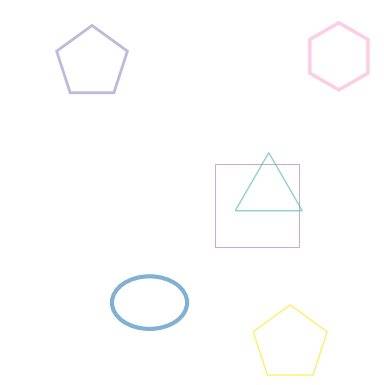[{"shape": "triangle", "thickness": 1, "radius": 0.5, "center": [0.698, 0.503]}, {"shape": "pentagon", "thickness": 2, "radius": 0.48, "center": [0.239, 0.837]}, {"shape": "oval", "thickness": 3, "radius": 0.49, "center": [0.388, 0.214]}, {"shape": "hexagon", "thickness": 2.5, "radius": 0.44, "center": [0.88, 0.854]}, {"shape": "square", "thickness": 0.5, "radius": 0.54, "center": [0.667, 0.467]}, {"shape": "pentagon", "thickness": 1, "radius": 0.5, "center": [0.754, 0.107]}]